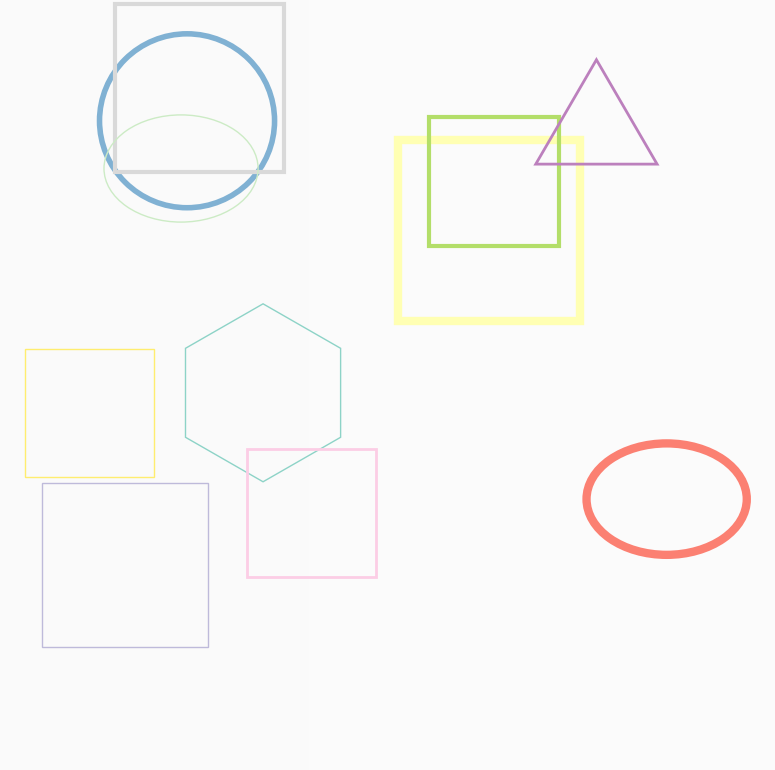[{"shape": "hexagon", "thickness": 0.5, "radius": 0.58, "center": [0.339, 0.49]}, {"shape": "square", "thickness": 3, "radius": 0.59, "center": [0.631, 0.7]}, {"shape": "square", "thickness": 0.5, "radius": 0.54, "center": [0.161, 0.266]}, {"shape": "oval", "thickness": 3, "radius": 0.52, "center": [0.86, 0.352]}, {"shape": "circle", "thickness": 2, "radius": 0.56, "center": [0.241, 0.843]}, {"shape": "square", "thickness": 1.5, "radius": 0.42, "center": [0.638, 0.764]}, {"shape": "square", "thickness": 1, "radius": 0.42, "center": [0.401, 0.333]}, {"shape": "square", "thickness": 1.5, "radius": 0.54, "center": [0.258, 0.885]}, {"shape": "triangle", "thickness": 1, "radius": 0.45, "center": [0.77, 0.832]}, {"shape": "oval", "thickness": 0.5, "radius": 0.5, "center": [0.234, 0.781]}, {"shape": "square", "thickness": 0.5, "radius": 0.42, "center": [0.115, 0.464]}]